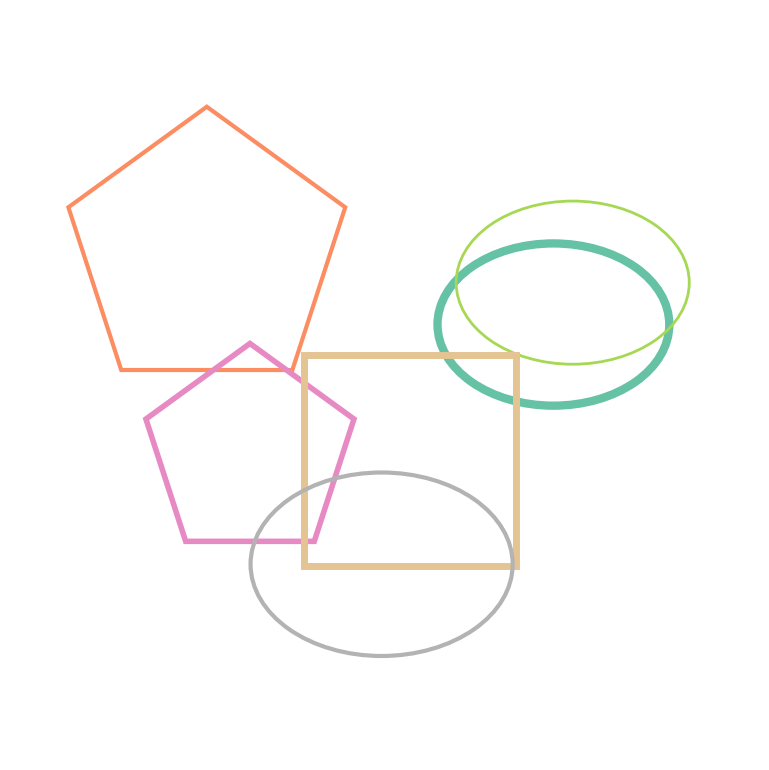[{"shape": "oval", "thickness": 3, "radius": 0.75, "center": [0.719, 0.579]}, {"shape": "pentagon", "thickness": 1.5, "radius": 0.95, "center": [0.269, 0.672]}, {"shape": "pentagon", "thickness": 2, "radius": 0.71, "center": [0.325, 0.412]}, {"shape": "oval", "thickness": 1, "radius": 0.76, "center": [0.744, 0.633]}, {"shape": "square", "thickness": 2.5, "radius": 0.69, "center": [0.532, 0.402]}, {"shape": "oval", "thickness": 1.5, "radius": 0.85, "center": [0.496, 0.267]}]